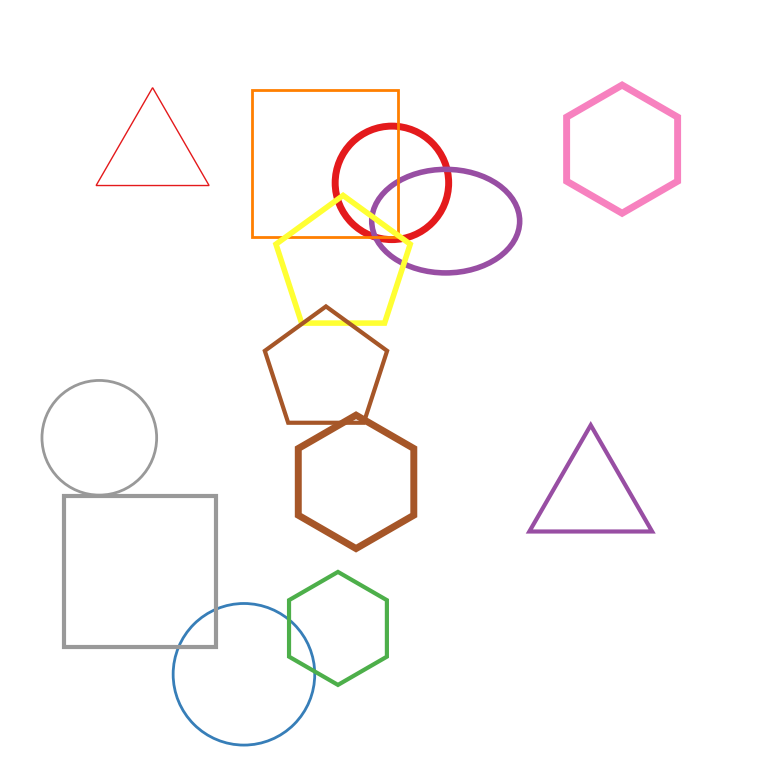[{"shape": "triangle", "thickness": 0.5, "radius": 0.42, "center": [0.198, 0.801]}, {"shape": "circle", "thickness": 2.5, "radius": 0.37, "center": [0.509, 0.763]}, {"shape": "circle", "thickness": 1, "radius": 0.46, "center": [0.317, 0.124]}, {"shape": "hexagon", "thickness": 1.5, "radius": 0.37, "center": [0.439, 0.184]}, {"shape": "triangle", "thickness": 1.5, "radius": 0.46, "center": [0.767, 0.356]}, {"shape": "oval", "thickness": 2, "radius": 0.48, "center": [0.579, 0.713]}, {"shape": "square", "thickness": 1, "radius": 0.47, "center": [0.423, 0.788]}, {"shape": "pentagon", "thickness": 2, "radius": 0.46, "center": [0.446, 0.655]}, {"shape": "pentagon", "thickness": 1.5, "radius": 0.42, "center": [0.423, 0.519]}, {"shape": "hexagon", "thickness": 2.5, "radius": 0.43, "center": [0.462, 0.374]}, {"shape": "hexagon", "thickness": 2.5, "radius": 0.42, "center": [0.808, 0.806]}, {"shape": "square", "thickness": 1.5, "radius": 0.49, "center": [0.182, 0.258]}, {"shape": "circle", "thickness": 1, "radius": 0.37, "center": [0.129, 0.431]}]